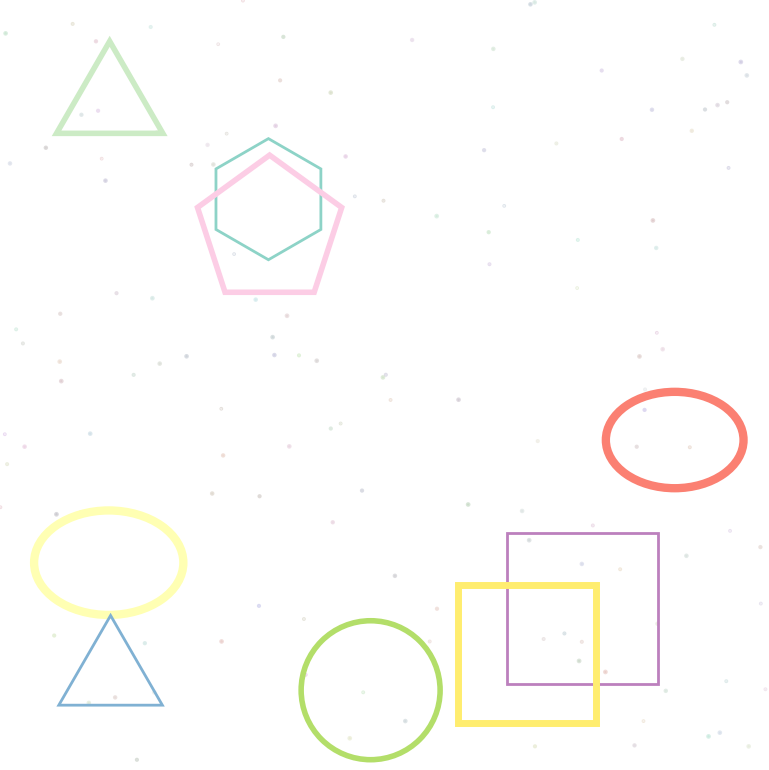[{"shape": "hexagon", "thickness": 1, "radius": 0.39, "center": [0.349, 0.741]}, {"shape": "oval", "thickness": 3, "radius": 0.48, "center": [0.141, 0.269]}, {"shape": "oval", "thickness": 3, "radius": 0.45, "center": [0.876, 0.429]}, {"shape": "triangle", "thickness": 1, "radius": 0.39, "center": [0.144, 0.123]}, {"shape": "circle", "thickness": 2, "radius": 0.45, "center": [0.481, 0.104]}, {"shape": "pentagon", "thickness": 2, "radius": 0.49, "center": [0.35, 0.7]}, {"shape": "square", "thickness": 1, "radius": 0.49, "center": [0.757, 0.21]}, {"shape": "triangle", "thickness": 2, "radius": 0.4, "center": [0.142, 0.867]}, {"shape": "square", "thickness": 2.5, "radius": 0.45, "center": [0.684, 0.15]}]